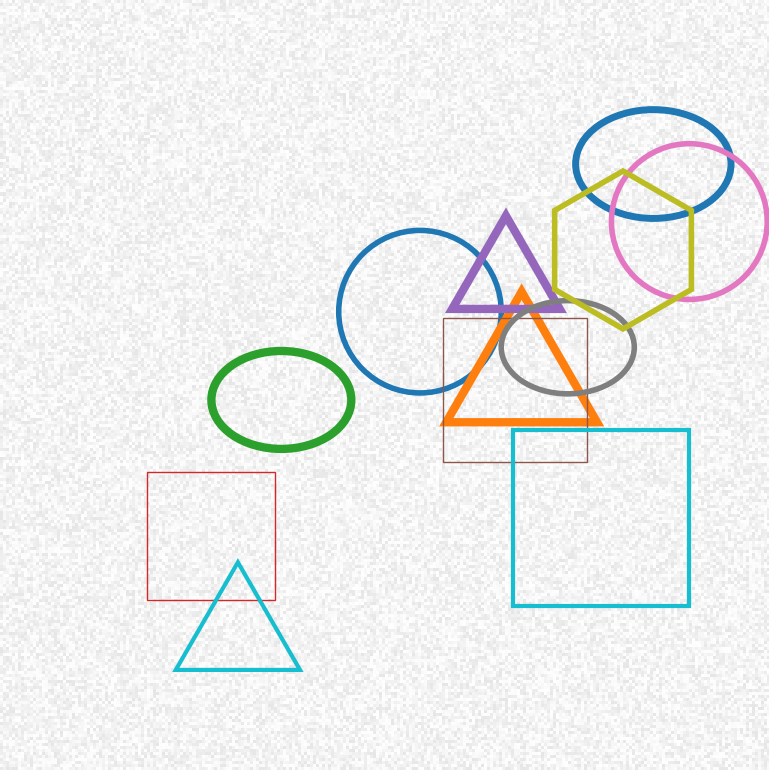[{"shape": "circle", "thickness": 2, "radius": 0.53, "center": [0.545, 0.595]}, {"shape": "oval", "thickness": 2.5, "radius": 0.5, "center": [0.848, 0.787]}, {"shape": "triangle", "thickness": 3, "radius": 0.57, "center": [0.677, 0.508]}, {"shape": "oval", "thickness": 3, "radius": 0.45, "center": [0.365, 0.481]}, {"shape": "square", "thickness": 0.5, "radius": 0.42, "center": [0.274, 0.304]}, {"shape": "triangle", "thickness": 3, "radius": 0.4, "center": [0.657, 0.639]}, {"shape": "square", "thickness": 0.5, "radius": 0.47, "center": [0.668, 0.494]}, {"shape": "circle", "thickness": 2, "radius": 0.51, "center": [0.895, 0.712]}, {"shape": "oval", "thickness": 2, "radius": 0.43, "center": [0.737, 0.549]}, {"shape": "hexagon", "thickness": 2, "radius": 0.51, "center": [0.809, 0.675]}, {"shape": "square", "thickness": 1.5, "radius": 0.57, "center": [0.781, 0.327]}, {"shape": "triangle", "thickness": 1.5, "radius": 0.47, "center": [0.309, 0.177]}]